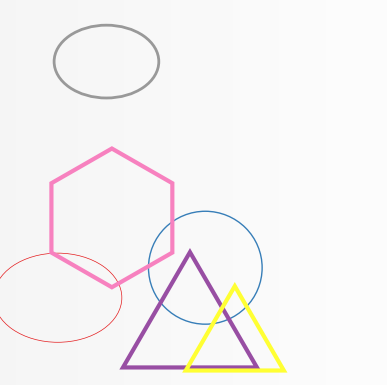[{"shape": "oval", "thickness": 0.5, "radius": 0.83, "center": [0.149, 0.227]}, {"shape": "circle", "thickness": 1, "radius": 0.73, "center": [0.53, 0.305]}, {"shape": "triangle", "thickness": 3, "radius": 1.0, "center": [0.49, 0.145]}, {"shape": "triangle", "thickness": 3, "radius": 0.73, "center": [0.606, 0.111]}, {"shape": "hexagon", "thickness": 3, "radius": 0.9, "center": [0.289, 0.434]}, {"shape": "oval", "thickness": 2, "radius": 0.68, "center": [0.275, 0.84]}]